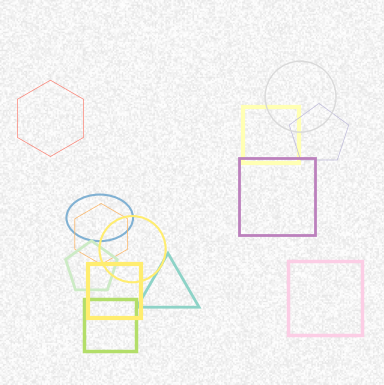[{"shape": "triangle", "thickness": 2, "radius": 0.47, "center": [0.436, 0.249]}, {"shape": "square", "thickness": 3, "radius": 0.36, "center": [0.704, 0.649]}, {"shape": "pentagon", "thickness": 0.5, "radius": 0.41, "center": [0.828, 0.65]}, {"shape": "hexagon", "thickness": 0.5, "radius": 0.5, "center": [0.131, 0.693]}, {"shape": "oval", "thickness": 1.5, "radius": 0.43, "center": [0.259, 0.434]}, {"shape": "hexagon", "thickness": 0.5, "radius": 0.4, "center": [0.263, 0.392]}, {"shape": "square", "thickness": 2.5, "radius": 0.34, "center": [0.286, 0.156]}, {"shape": "square", "thickness": 2.5, "radius": 0.48, "center": [0.843, 0.226]}, {"shape": "circle", "thickness": 1, "radius": 0.46, "center": [0.781, 0.749]}, {"shape": "square", "thickness": 2, "radius": 0.49, "center": [0.72, 0.49]}, {"shape": "pentagon", "thickness": 2, "radius": 0.35, "center": [0.238, 0.304]}, {"shape": "circle", "thickness": 1.5, "radius": 0.43, "center": [0.344, 0.353]}, {"shape": "square", "thickness": 3, "radius": 0.34, "center": [0.299, 0.244]}]